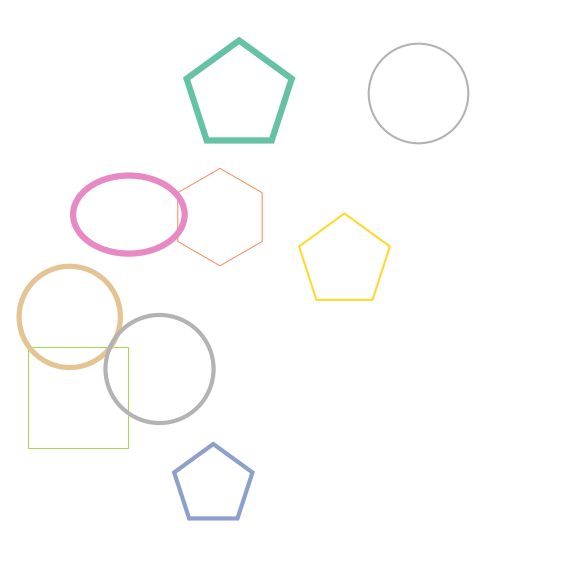[{"shape": "pentagon", "thickness": 3, "radius": 0.48, "center": [0.414, 0.833]}, {"shape": "hexagon", "thickness": 0.5, "radius": 0.42, "center": [0.381, 0.623]}, {"shape": "pentagon", "thickness": 2, "radius": 0.36, "center": [0.369, 0.159]}, {"shape": "oval", "thickness": 3, "radius": 0.48, "center": [0.223, 0.628]}, {"shape": "square", "thickness": 0.5, "radius": 0.44, "center": [0.135, 0.311]}, {"shape": "pentagon", "thickness": 1, "radius": 0.41, "center": [0.597, 0.547]}, {"shape": "circle", "thickness": 2.5, "radius": 0.44, "center": [0.121, 0.45]}, {"shape": "circle", "thickness": 1, "radius": 0.43, "center": [0.725, 0.837]}, {"shape": "circle", "thickness": 2, "radius": 0.47, "center": [0.276, 0.36]}]